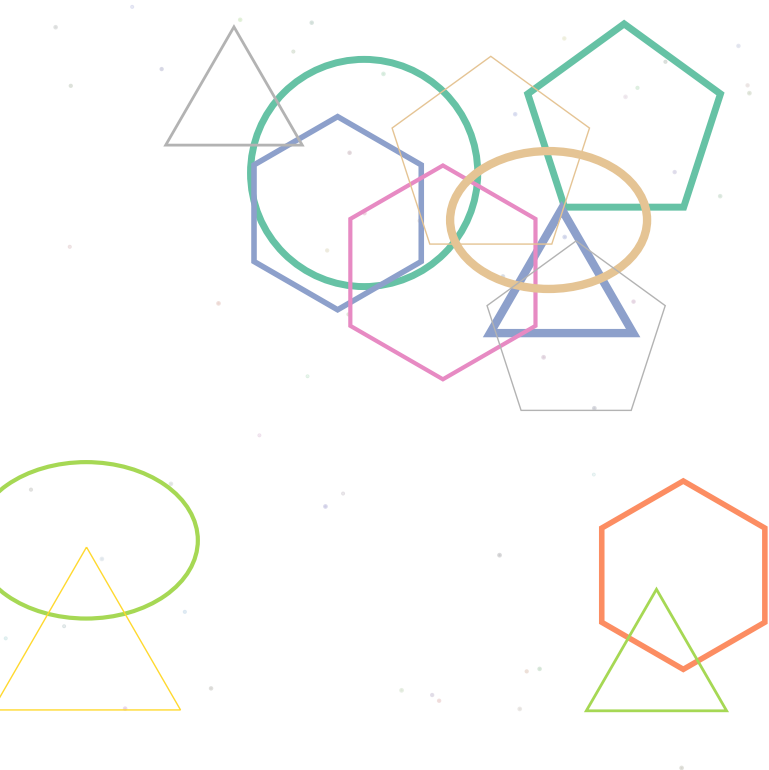[{"shape": "circle", "thickness": 2.5, "radius": 0.74, "center": [0.473, 0.775]}, {"shape": "pentagon", "thickness": 2.5, "radius": 0.66, "center": [0.811, 0.837]}, {"shape": "hexagon", "thickness": 2, "radius": 0.61, "center": [0.887, 0.253]}, {"shape": "triangle", "thickness": 3, "radius": 0.54, "center": [0.729, 0.621]}, {"shape": "hexagon", "thickness": 2, "radius": 0.63, "center": [0.438, 0.723]}, {"shape": "hexagon", "thickness": 1.5, "radius": 0.69, "center": [0.575, 0.646]}, {"shape": "oval", "thickness": 1.5, "radius": 0.73, "center": [0.112, 0.298]}, {"shape": "triangle", "thickness": 1, "radius": 0.53, "center": [0.853, 0.129]}, {"shape": "triangle", "thickness": 0.5, "radius": 0.7, "center": [0.112, 0.148]}, {"shape": "oval", "thickness": 3, "radius": 0.64, "center": [0.712, 0.714]}, {"shape": "pentagon", "thickness": 0.5, "radius": 0.67, "center": [0.637, 0.792]}, {"shape": "triangle", "thickness": 1, "radius": 0.51, "center": [0.304, 0.863]}, {"shape": "pentagon", "thickness": 0.5, "radius": 0.61, "center": [0.748, 0.565]}]